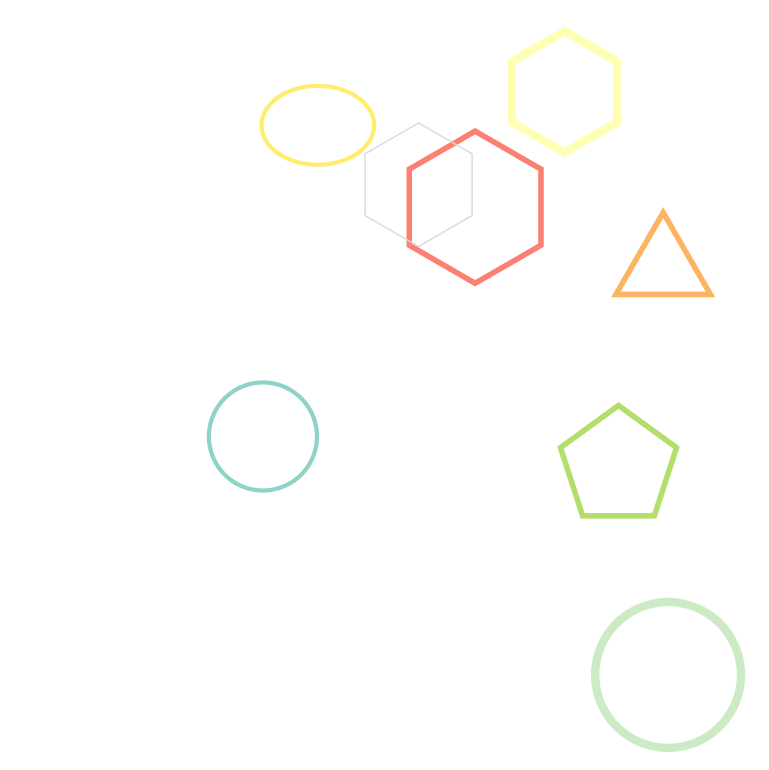[{"shape": "circle", "thickness": 1.5, "radius": 0.35, "center": [0.341, 0.433]}, {"shape": "hexagon", "thickness": 3, "radius": 0.39, "center": [0.733, 0.881]}, {"shape": "hexagon", "thickness": 2, "radius": 0.49, "center": [0.617, 0.731]}, {"shape": "triangle", "thickness": 2, "radius": 0.35, "center": [0.861, 0.653]}, {"shape": "pentagon", "thickness": 2, "radius": 0.4, "center": [0.803, 0.394]}, {"shape": "hexagon", "thickness": 0.5, "radius": 0.4, "center": [0.544, 0.76]}, {"shape": "circle", "thickness": 3, "radius": 0.47, "center": [0.868, 0.123]}, {"shape": "oval", "thickness": 1.5, "radius": 0.37, "center": [0.413, 0.837]}]